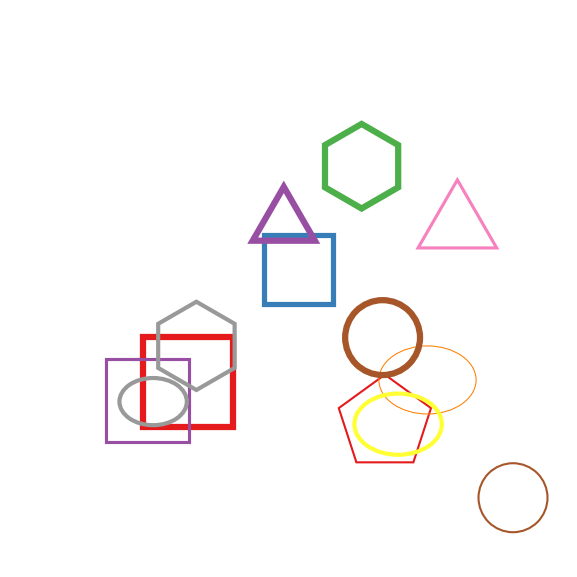[{"shape": "pentagon", "thickness": 1, "radius": 0.42, "center": [0.666, 0.266]}, {"shape": "square", "thickness": 3, "radius": 0.39, "center": [0.326, 0.338]}, {"shape": "square", "thickness": 2.5, "radius": 0.3, "center": [0.517, 0.533]}, {"shape": "hexagon", "thickness": 3, "radius": 0.37, "center": [0.626, 0.711]}, {"shape": "triangle", "thickness": 3, "radius": 0.31, "center": [0.491, 0.613]}, {"shape": "square", "thickness": 1.5, "radius": 0.36, "center": [0.256, 0.306]}, {"shape": "oval", "thickness": 0.5, "radius": 0.42, "center": [0.74, 0.341]}, {"shape": "oval", "thickness": 2, "radius": 0.38, "center": [0.689, 0.265]}, {"shape": "circle", "thickness": 1, "radius": 0.3, "center": [0.888, 0.137]}, {"shape": "circle", "thickness": 3, "radius": 0.32, "center": [0.662, 0.415]}, {"shape": "triangle", "thickness": 1.5, "radius": 0.39, "center": [0.792, 0.609]}, {"shape": "oval", "thickness": 2, "radius": 0.29, "center": [0.265, 0.304]}, {"shape": "hexagon", "thickness": 2, "radius": 0.38, "center": [0.34, 0.4]}]